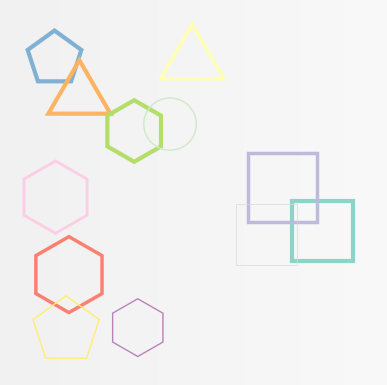[{"shape": "square", "thickness": 3, "radius": 0.39, "center": [0.832, 0.4]}, {"shape": "triangle", "thickness": 2.5, "radius": 0.47, "center": [0.496, 0.843]}, {"shape": "square", "thickness": 2.5, "radius": 0.45, "center": [0.729, 0.514]}, {"shape": "hexagon", "thickness": 2.5, "radius": 0.49, "center": [0.178, 0.287]}, {"shape": "pentagon", "thickness": 3, "radius": 0.36, "center": [0.141, 0.848]}, {"shape": "triangle", "thickness": 3, "radius": 0.46, "center": [0.205, 0.751]}, {"shape": "hexagon", "thickness": 3, "radius": 0.4, "center": [0.346, 0.66]}, {"shape": "hexagon", "thickness": 2, "radius": 0.47, "center": [0.143, 0.488]}, {"shape": "square", "thickness": 0.5, "radius": 0.4, "center": [0.687, 0.391]}, {"shape": "hexagon", "thickness": 1, "radius": 0.37, "center": [0.356, 0.149]}, {"shape": "circle", "thickness": 1, "radius": 0.34, "center": [0.439, 0.678]}, {"shape": "pentagon", "thickness": 1, "radius": 0.45, "center": [0.171, 0.142]}]